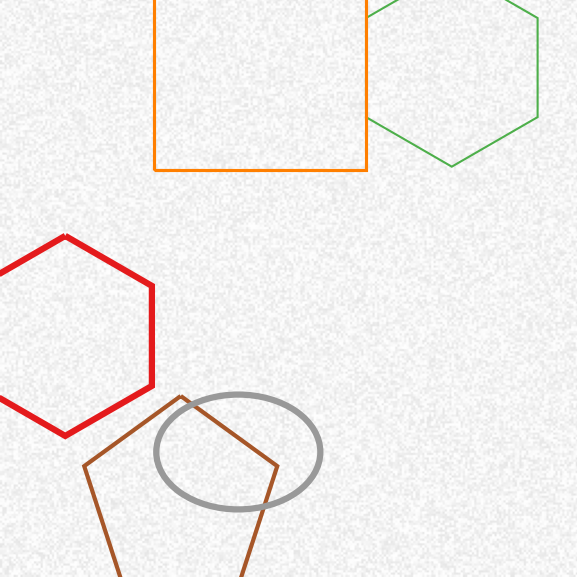[{"shape": "hexagon", "thickness": 3, "radius": 0.87, "center": [0.113, 0.417]}, {"shape": "hexagon", "thickness": 1, "radius": 0.86, "center": [0.782, 0.882]}, {"shape": "square", "thickness": 1.5, "radius": 0.92, "center": [0.45, 0.889]}, {"shape": "pentagon", "thickness": 2, "radius": 0.88, "center": [0.313, 0.138]}, {"shape": "oval", "thickness": 3, "radius": 0.71, "center": [0.413, 0.216]}]